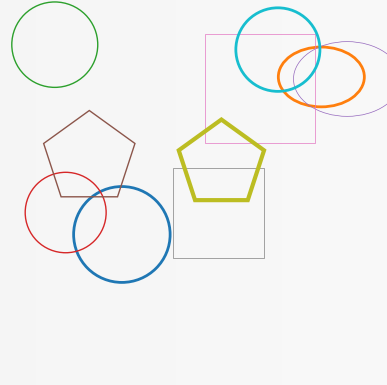[{"shape": "circle", "thickness": 2, "radius": 0.62, "center": [0.315, 0.391]}, {"shape": "oval", "thickness": 2, "radius": 0.55, "center": [0.829, 0.8]}, {"shape": "circle", "thickness": 1, "radius": 0.55, "center": [0.141, 0.884]}, {"shape": "circle", "thickness": 1, "radius": 0.52, "center": [0.169, 0.448]}, {"shape": "oval", "thickness": 0.5, "radius": 0.69, "center": [0.896, 0.795]}, {"shape": "pentagon", "thickness": 1, "radius": 0.62, "center": [0.23, 0.589]}, {"shape": "square", "thickness": 0.5, "radius": 0.71, "center": [0.672, 0.769]}, {"shape": "square", "thickness": 0.5, "radius": 0.59, "center": [0.564, 0.448]}, {"shape": "pentagon", "thickness": 3, "radius": 0.58, "center": [0.571, 0.574]}, {"shape": "circle", "thickness": 2, "radius": 0.54, "center": [0.717, 0.871]}]